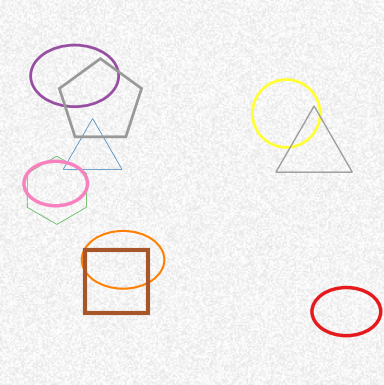[{"shape": "oval", "thickness": 2.5, "radius": 0.45, "center": [0.9, 0.191]}, {"shape": "triangle", "thickness": 0.5, "radius": 0.44, "center": [0.241, 0.604]}, {"shape": "hexagon", "thickness": 0.5, "radius": 0.44, "center": [0.148, 0.506]}, {"shape": "oval", "thickness": 2, "radius": 0.57, "center": [0.194, 0.803]}, {"shape": "oval", "thickness": 1.5, "radius": 0.54, "center": [0.32, 0.325]}, {"shape": "circle", "thickness": 2, "radius": 0.44, "center": [0.744, 0.705]}, {"shape": "square", "thickness": 3, "radius": 0.41, "center": [0.302, 0.268]}, {"shape": "oval", "thickness": 2.5, "radius": 0.41, "center": [0.145, 0.523]}, {"shape": "triangle", "thickness": 1, "radius": 0.57, "center": [0.816, 0.61]}, {"shape": "pentagon", "thickness": 2, "radius": 0.56, "center": [0.261, 0.735]}]